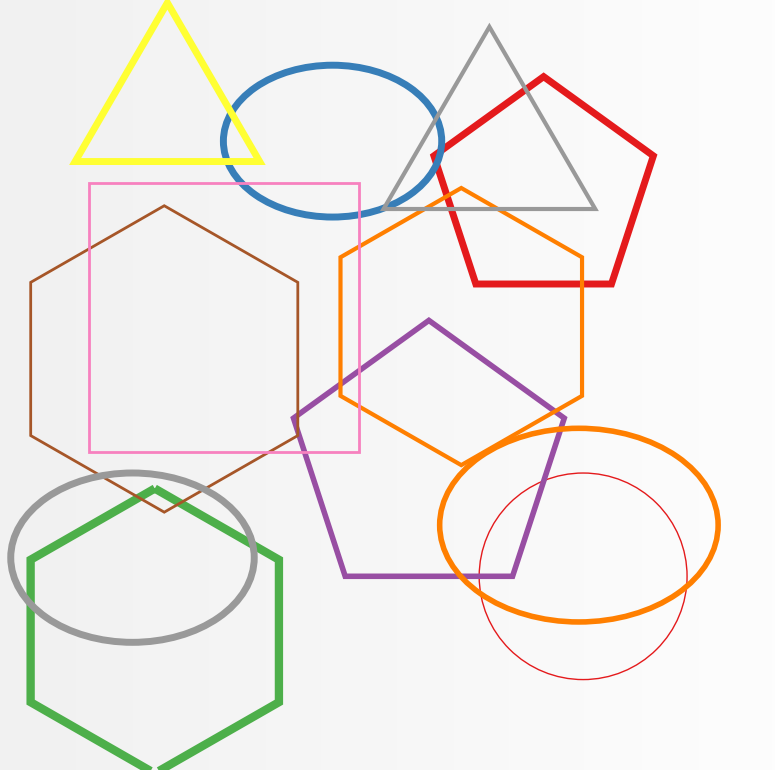[{"shape": "circle", "thickness": 0.5, "radius": 0.67, "center": [0.752, 0.252]}, {"shape": "pentagon", "thickness": 2.5, "radius": 0.74, "center": [0.701, 0.752]}, {"shape": "oval", "thickness": 2.5, "radius": 0.7, "center": [0.429, 0.817]}, {"shape": "hexagon", "thickness": 3, "radius": 0.92, "center": [0.2, 0.181]}, {"shape": "pentagon", "thickness": 2, "radius": 0.92, "center": [0.553, 0.4]}, {"shape": "oval", "thickness": 2, "radius": 0.9, "center": [0.747, 0.318]}, {"shape": "hexagon", "thickness": 1.5, "radius": 0.9, "center": [0.595, 0.576]}, {"shape": "triangle", "thickness": 2.5, "radius": 0.69, "center": [0.216, 0.859]}, {"shape": "hexagon", "thickness": 1, "radius": 0.99, "center": [0.212, 0.534]}, {"shape": "square", "thickness": 1, "radius": 0.87, "center": [0.289, 0.587]}, {"shape": "oval", "thickness": 2.5, "radius": 0.79, "center": [0.171, 0.276]}, {"shape": "triangle", "thickness": 1.5, "radius": 0.79, "center": [0.631, 0.807]}]